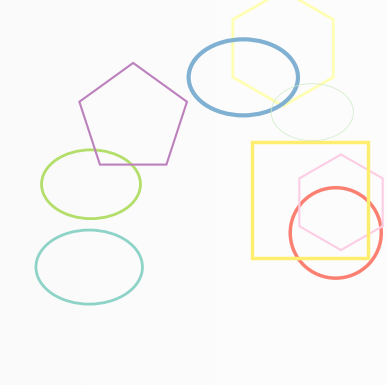[{"shape": "oval", "thickness": 2, "radius": 0.69, "center": [0.23, 0.306]}, {"shape": "hexagon", "thickness": 2, "radius": 0.75, "center": [0.73, 0.874]}, {"shape": "circle", "thickness": 2.5, "radius": 0.59, "center": [0.866, 0.395]}, {"shape": "oval", "thickness": 3, "radius": 0.71, "center": [0.628, 0.799]}, {"shape": "oval", "thickness": 2, "radius": 0.64, "center": [0.235, 0.521]}, {"shape": "hexagon", "thickness": 1.5, "radius": 0.62, "center": [0.88, 0.475]}, {"shape": "pentagon", "thickness": 1.5, "radius": 0.73, "center": [0.344, 0.691]}, {"shape": "oval", "thickness": 0.5, "radius": 0.53, "center": [0.806, 0.709]}, {"shape": "square", "thickness": 2.5, "radius": 0.75, "center": [0.799, 0.48]}]